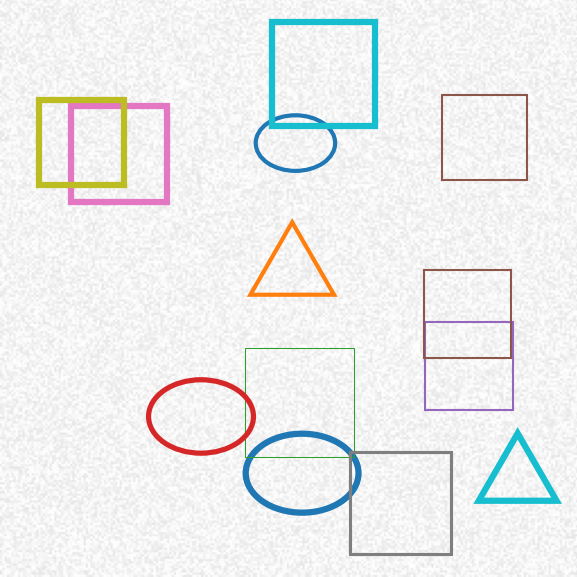[{"shape": "oval", "thickness": 2, "radius": 0.34, "center": [0.512, 0.751]}, {"shape": "oval", "thickness": 3, "radius": 0.49, "center": [0.523, 0.18]}, {"shape": "triangle", "thickness": 2, "radius": 0.42, "center": [0.506, 0.531]}, {"shape": "square", "thickness": 0.5, "radius": 0.47, "center": [0.518, 0.302]}, {"shape": "oval", "thickness": 2.5, "radius": 0.45, "center": [0.348, 0.278]}, {"shape": "square", "thickness": 1, "radius": 0.38, "center": [0.812, 0.365]}, {"shape": "square", "thickness": 1, "radius": 0.37, "center": [0.839, 0.761]}, {"shape": "square", "thickness": 1, "radius": 0.38, "center": [0.81, 0.455]}, {"shape": "square", "thickness": 3, "radius": 0.42, "center": [0.206, 0.732]}, {"shape": "square", "thickness": 1.5, "radius": 0.44, "center": [0.694, 0.128]}, {"shape": "square", "thickness": 3, "radius": 0.37, "center": [0.141, 0.752]}, {"shape": "square", "thickness": 3, "radius": 0.45, "center": [0.56, 0.871]}, {"shape": "triangle", "thickness": 3, "radius": 0.39, "center": [0.896, 0.171]}]